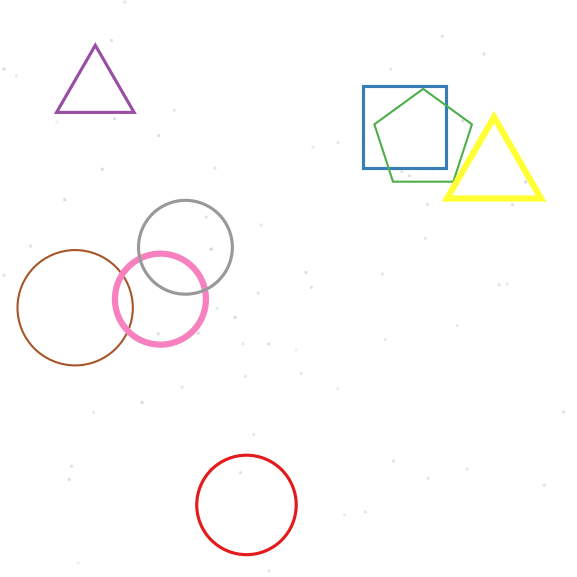[{"shape": "circle", "thickness": 1.5, "radius": 0.43, "center": [0.427, 0.125]}, {"shape": "square", "thickness": 1.5, "radius": 0.36, "center": [0.701, 0.779]}, {"shape": "pentagon", "thickness": 1, "radius": 0.44, "center": [0.733, 0.756]}, {"shape": "triangle", "thickness": 1.5, "radius": 0.39, "center": [0.165, 0.843]}, {"shape": "triangle", "thickness": 3, "radius": 0.47, "center": [0.856, 0.702]}, {"shape": "circle", "thickness": 1, "radius": 0.5, "center": [0.13, 0.466]}, {"shape": "circle", "thickness": 3, "radius": 0.39, "center": [0.278, 0.481]}, {"shape": "circle", "thickness": 1.5, "radius": 0.41, "center": [0.321, 0.571]}]